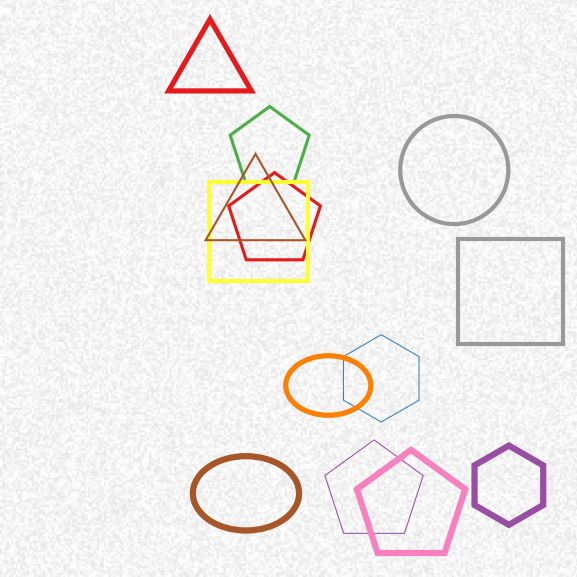[{"shape": "pentagon", "thickness": 1.5, "radius": 0.42, "center": [0.475, 0.617]}, {"shape": "triangle", "thickness": 2.5, "radius": 0.41, "center": [0.364, 0.883]}, {"shape": "hexagon", "thickness": 0.5, "radius": 0.38, "center": [0.66, 0.344]}, {"shape": "pentagon", "thickness": 1.5, "radius": 0.36, "center": [0.467, 0.743]}, {"shape": "hexagon", "thickness": 3, "radius": 0.34, "center": [0.881, 0.159]}, {"shape": "pentagon", "thickness": 0.5, "radius": 0.45, "center": [0.648, 0.148]}, {"shape": "oval", "thickness": 2.5, "radius": 0.37, "center": [0.568, 0.332]}, {"shape": "square", "thickness": 2, "radius": 0.43, "center": [0.447, 0.598]}, {"shape": "oval", "thickness": 3, "radius": 0.46, "center": [0.426, 0.145]}, {"shape": "triangle", "thickness": 1, "radius": 0.5, "center": [0.442, 0.633]}, {"shape": "pentagon", "thickness": 3, "radius": 0.49, "center": [0.712, 0.121]}, {"shape": "square", "thickness": 2, "radius": 0.45, "center": [0.884, 0.495]}, {"shape": "circle", "thickness": 2, "radius": 0.47, "center": [0.787, 0.705]}]